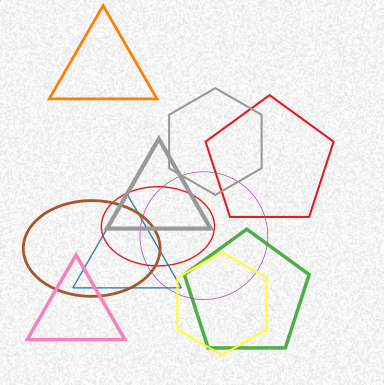[{"shape": "pentagon", "thickness": 1.5, "radius": 0.87, "center": [0.7, 0.578]}, {"shape": "oval", "thickness": 1, "radius": 0.73, "center": [0.41, 0.412]}, {"shape": "triangle", "thickness": 1, "radius": 0.81, "center": [0.33, 0.334]}, {"shape": "pentagon", "thickness": 2.5, "radius": 0.85, "center": [0.641, 0.234]}, {"shape": "circle", "thickness": 0.5, "radius": 0.83, "center": [0.529, 0.388]}, {"shape": "triangle", "thickness": 2, "radius": 0.81, "center": [0.268, 0.824]}, {"shape": "hexagon", "thickness": 1.5, "radius": 0.67, "center": [0.577, 0.211]}, {"shape": "oval", "thickness": 2, "radius": 0.89, "center": [0.238, 0.355]}, {"shape": "triangle", "thickness": 2.5, "radius": 0.73, "center": [0.198, 0.191]}, {"shape": "hexagon", "thickness": 1.5, "radius": 0.69, "center": [0.559, 0.632]}, {"shape": "triangle", "thickness": 3, "radius": 0.78, "center": [0.413, 0.484]}]